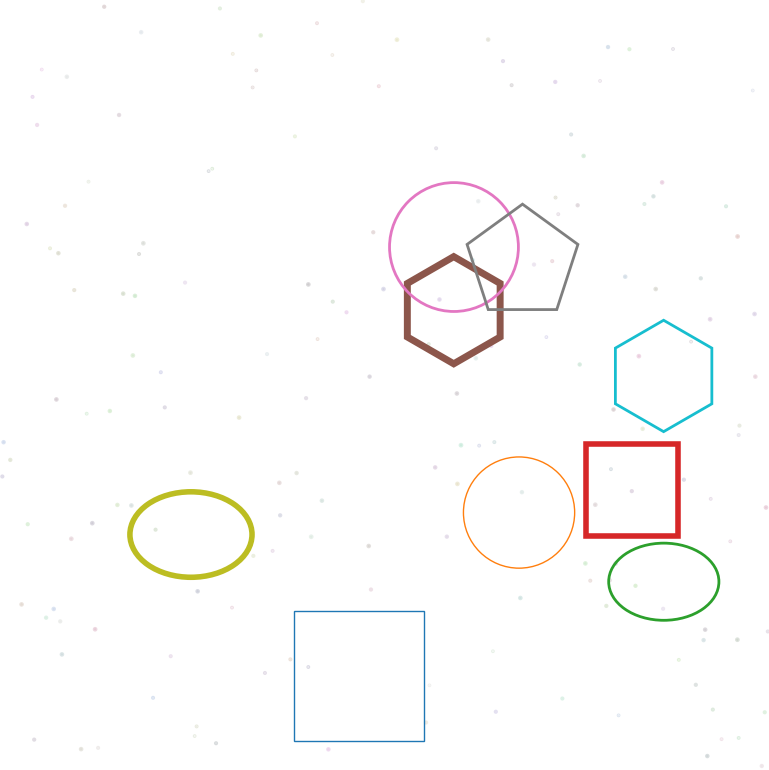[{"shape": "square", "thickness": 0.5, "radius": 0.42, "center": [0.466, 0.123]}, {"shape": "circle", "thickness": 0.5, "radius": 0.36, "center": [0.674, 0.334]}, {"shape": "oval", "thickness": 1, "radius": 0.36, "center": [0.862, 0.245]}, {"shape": "square", "thickness": 2, "radius": 0.3, "center": [0.821, 0.364]}, {"shape": "hexagon", "thickness": 2.5, "radius": 0.35, "center": [0.589, 0.597]}, {"shape": "circle", "thickness": 1, "radius": 0.42, "center": [0.59, 0.679]}, {"shape": "pentagon", "thickness": 1, "radius": 0.38, "center": [0.679, 0.659]}, {"shape": "oval", "thickness": 2, "radius": 0.4, "center": [0.248, 0.306]}, {"shape": "hexagon", "thickness": 1, "radius": 0.36, "center": [0.862, 0.512]}]